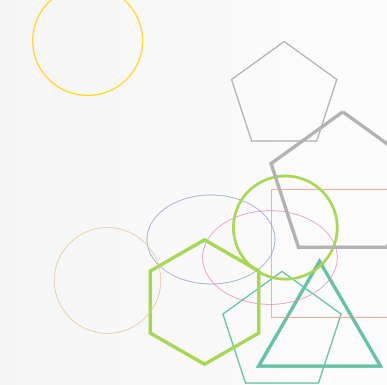[{"shape": "triangle", "thickness": 2.5, "radius": 0.91, "center": [0.825, 0.14]}, {"shape": "pentagon", "thickness": 1, "radius": 0.8, "center": [0.728, 0.135]}, {"shape": "square", "thickness": 0.5, "radius": 0.84, "center": [0.866, 0.343]}, {"shape": "oval", "thickness": 0.5, "radius": 0.83, "center": [0.545, 0.378]}, {"shape": "oval", "thickness": 0.5, "radius": 0.87, "center": [0.697, 0.331]}, {"shape": "circle", "thickness": 2, "radius": 0.67, "center": [0.736, 0.409]}, {"shape": "hexagon", "thickness": 2.5, "radius": 0.81, "center": [0.528, 0.215]}, {"shape": "circle", "thickness": 1, "radius": 0.71, "center": [0.226, 0.894]}, {"shape": "circle", "thickness": 0.5, "radius": 0.69, "center": [0.278, 0.272]}, {"shape": "pentagon", "thickness": 2.5, "radius": 0.97, "center": [0.885, 0.515]}, {"shape": "pentagon", "thickness": 1, "radius": 0.71, "center": [0.733, 0.749]}]